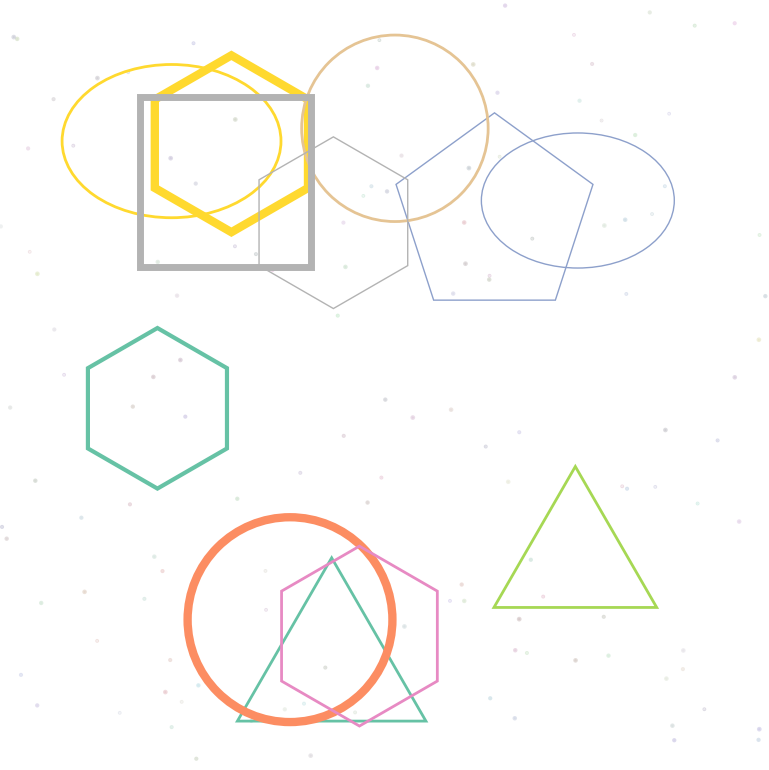[{"shape": "hexagon", "thickness": 1.5, "radius": 0.52, "center": [0.204, 0.47]}, {"shape": "triangle", "thickness": 1, "radius": 0.71, "center": [0.431, 0.134]}, {"shape": "circle", "thickness": 3, "radius": 0.66, "center": [0.377, 0.195]}, {"shape": "oval", "thickness": 0.5, "radius": 0.63, "center": [0.75, 0.74]}, {"shape": "pentagon", "thickness": 0.5, "radius": 0.67, "center": [0.642, 0.719]}, {"shape": "hexagon", "thickness": 1, "radius": 0.58, "center": [0.467, 0.174]}, {"shape": "triangle", "thickness": 1, "radius": 0.61, "center": [0.747, 0.272]}, {"shape": "oval", "thickness": 1, "radius": 0.71, "center": [0.223, 0.817]}, {"shape": "hexagon", "thickness": 3, "radius": 0.57, "center": [0.301, 0.813]}, {"shape": "circle", "thickness": 1, "radius": 0.61, "center": [0.513, 0.833]}, {"shape": "hexagon", "thickness": 0.5, "radius": 0.56, "center": [0.433, 0.711]}, {"shape": "square", "thickness": 2.5, "radius": 0.55, "center": [0.293, 0.764]}]